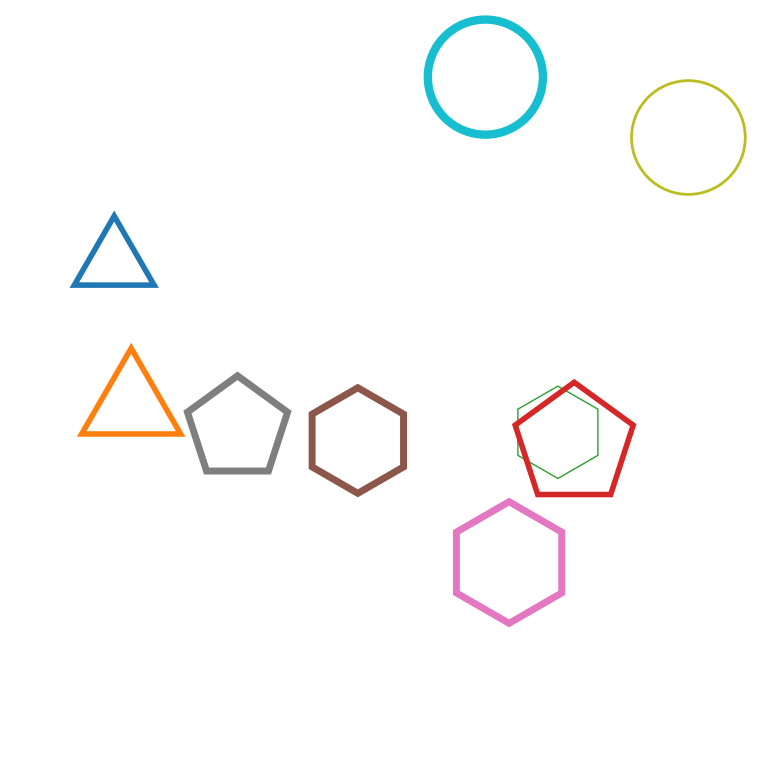[{"shape": "triangle", "thickness": 2, "radius": 0.3, "center": [0.148, 0.66]}, {"shape": "triangle", "thickness": 2, "radius": 0.37, "center": [0.17, 0.474]}, {"shape": "hexagon", "thickness": 0.5, "radius": 0.3, "center": [0.725, 0.439]}, {"shape": "pentagon", "thickness": 2, "radius": 0.4, "center": [0.746, 0.423]}, {"shape": "hexagon", "thickness": 2.5, "radius": 0.34, "center": [0.465, 0.428]}, {"shape": "hexagon", "thickness": 2.5, "radius": 0.39, "center": [0.661, 0.269]}, {"shape": "pentagon", "thickness": 2.5, "radius": 0.34, "center": [0.308, 0.444]}, {"shape": "circle", "thickness": 1, "radius": 0.37, "center": [0.894, 0.821]}, {"shape": "circle", "thickness": 3, "radius": 0.37, "center": [0.63, 0.9]}]